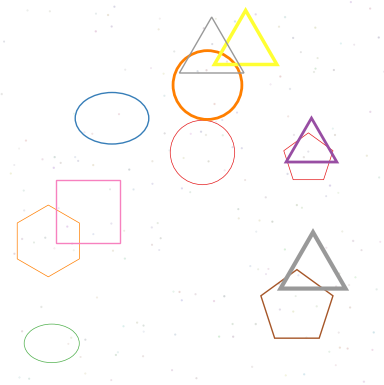[{"shape": "pentagon", "thickness": 0.5, "radius": 0.34, "center": [0.801, 0.588]}, {"shape": "circle", "thickness": 0.5, "radius": 0.42, "center": [0.526, 0.604]}, {"shape": "oval", "thickness": 1, "radius": 0.48, "center": [0.291, 0.693]}, {"shape": "oval", "thickness": 0.5, "radius": 0.36, "center": [0.134, 0.108]}, {"shape": "triangle", "thickness": 2, "radius": 0.38, "center": [0.809, 0.617]}, {"shape": "hexagon", "thickness": 0.5, "radius": 0.47, "center": [0.125, 0.374]}, {"shape": "circle", "thickness": 2, "radius": 0.45, "center": [0.539, 0.779]}, {"shape": "triangle", "thickness": 2.5, "radius": 0.47, "center": [0.638, 0.879]}, {"shape": "pentagon", "thickness": 1, "radius": 0.49, "center": [0.771, 0.201]}, {"shape": "square", "thickness": 1, "radius": 0.41, "center": [0.229, 0.451]}, {"shape": "triangle", "thickness": 1, "radius": 0.48, "center": [0.55, 0.859]}, {"shape": "triangle", "thickness": 3, "radius": 0.49, "center": [0.813, 0.299]}]